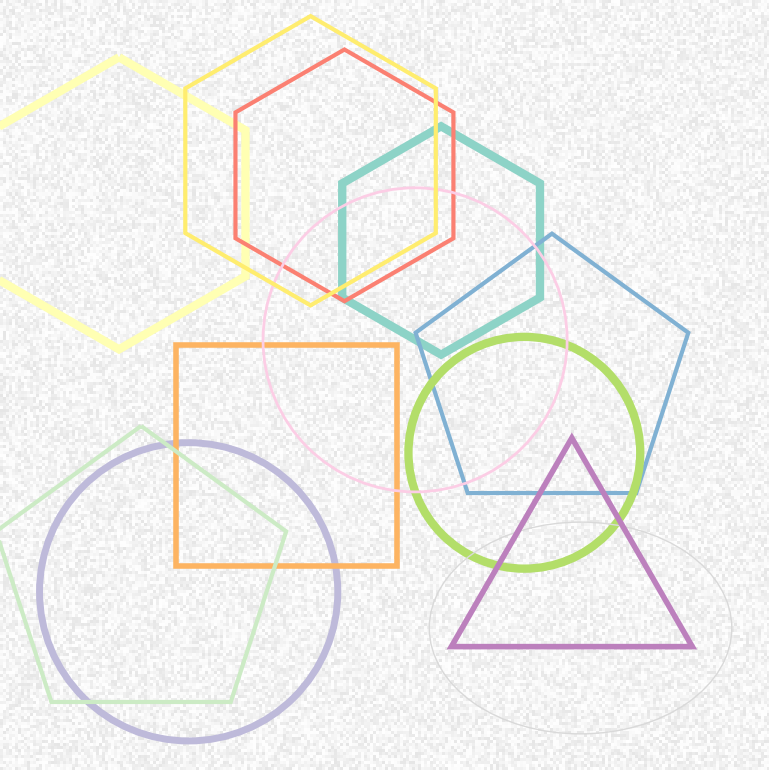[{"shape": "hexagon", "thickness": 3, "radius": 0.74, "center": [0.573, 0.688]}, {"shape": "hexagon", "thickness": 3, "radius": 0.95, "center": [0.155, 0.736]}, {"shape": "circle", "thickness": 2.5, "radius": 0.97, "center": [0.245, 0.231]}, {"shape": "hexagon", "thickness": 1.5, "radius": 0.82, "center": [0.447, 0.772]}, {"shape": "pentagon", "thickness": 1.5, "radius": 0.93, "center": [0.717, 0.51]}, {"shape": "square", "thickness": 2, "radius": 0.72, "center": [0.372, 0.409]}, {"shape": "circle", "thickness": 3, "radius": 0.75, "center": [0.681, 0.412]}, {"shape": "circle", "thickness": 1, "radius": 0.99, "center": [0.539, 0.559]}, {"shape": "oval", "thickness": 0.5, "radius": 0.98, "center": [0.754, 0.184]}, {"shape": "triangle", "thickness": 2, "radius": 0.9, "center": [0.743, 0.251]}, {"shape": "pentagon", "thickness": 1.5, "radius": 0.99, "center": [0.183, 0.249]}, {"shape": "hexagon", "thickness": 1.5, "radius": 0.94, "center": [0.403, 0.791]}]